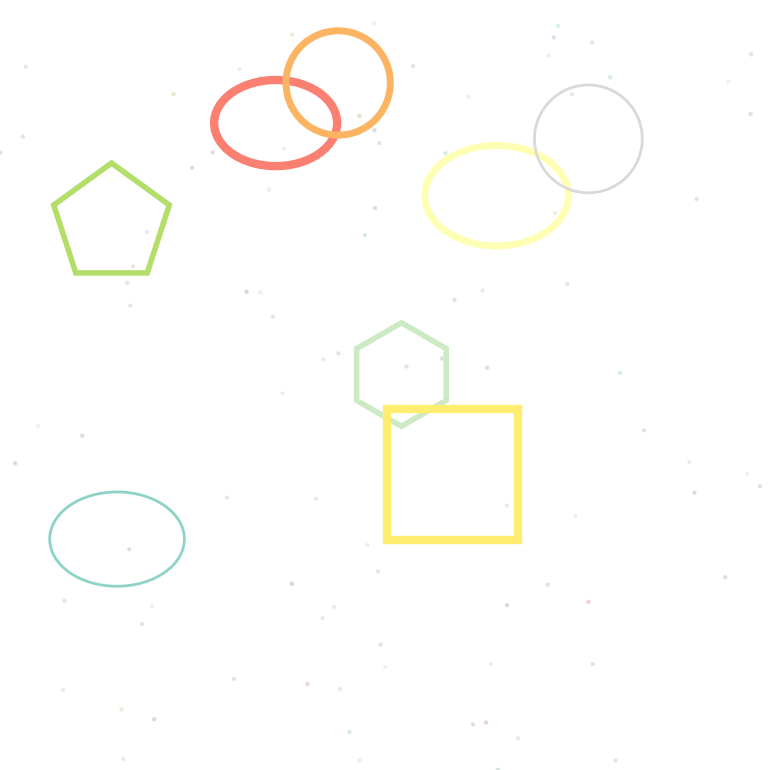[{"shape": "oval", "thickness": 1, "radius": 0.44, "center": [0.152, 0.3]}, {"shape": "oval", "thickness": 2.5, "radius": 0.47, "center": [0.645, 0.746]}, {"shape": "oval", "thickness": 3, "radius": 0.4, "center": [0.358, 0.84]}, {"shape": "circle", "thickness": 2.5, "radius": 0.34, "center": [0.439, 0.892]}, {"shape": "pentagon", "thickness": 2, "radius": 0.39, "center": [0.145, 0.709]}, {"shape": "circle", "thickness": 1, "radius": 0.35, "center": [0.764, 0.82]}, {"shape": "hexagon", "thickness": 2, "radius": 0.34, "center": [0.521, 0.514]}, {"shape": "square", "thickness": 3, "radius": 0.42, "center": [0.587, 0.384]}]